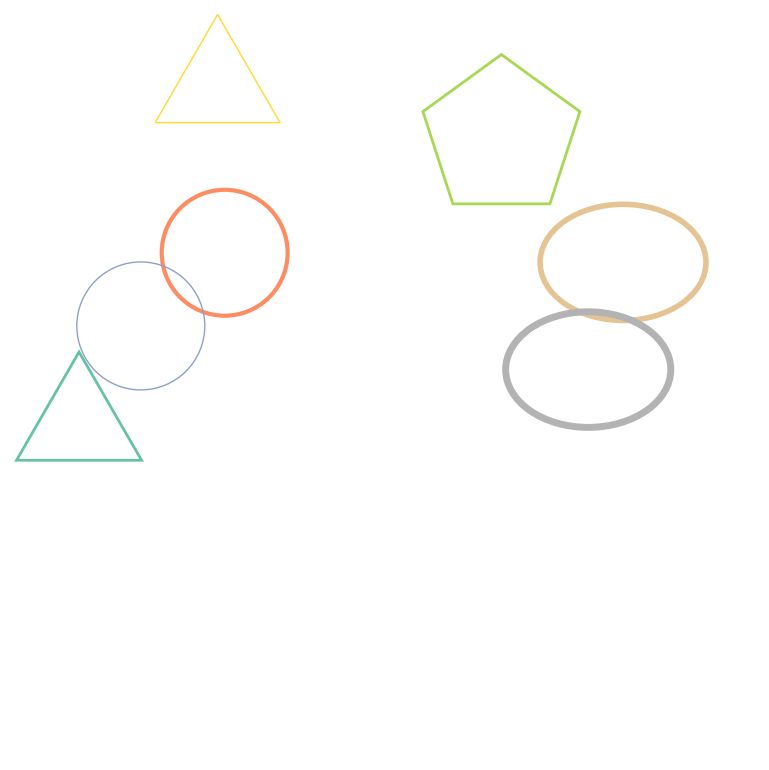[{"shape": "triangle", "thickness": 1, "radius": 0.47, "center": [0.103, 0.449]}, {"shape": "circle", "thickness": 1.5, "radius": 0.41, "center": [0.292, 0.672]}, {"shape": "circle", "thickness": 0.5, "radius": 0.42, "center": [0.183, 0.577]}, {"shape": "pentagon", "thickness": 1, "radius": 0.54, "center": [0.651, 0.822]}, {"shape": "triangle", "thickness": 0.5, "radius": 0.47, "center": [0.283, 0.888]}, {"shape": "oval", "thickness": 2, "radius": 0.54, "center": [0.809, 0.659]}, {"shape": "oval", "thickness": 2.5, "radius": 0.54, "center": [0.764, 0.52]}]